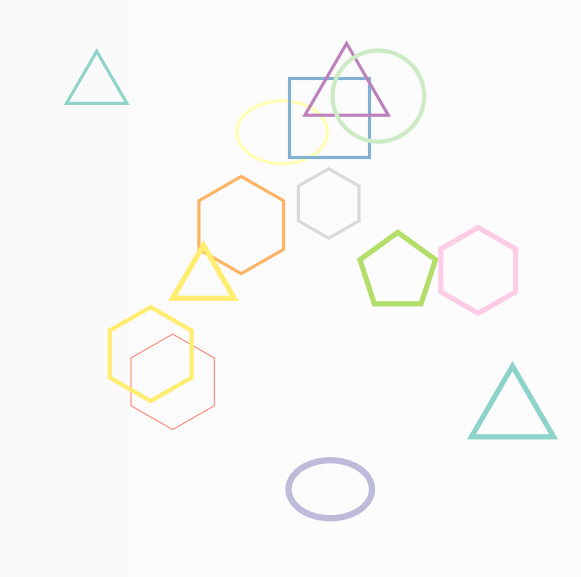[{"shape": "triangle", "thickness": 1.5, "radius": 0.3, "center": [0.166, 0.85]}, {"shape": "triangle", "thickness": 2.5, "radius": 0.41, "center": [0.882, 0.284]}, {"shape": "oval", "thickness": 1.5, "radius": 0.39, "center": [0.485, 0.77]}, {"shape": "oval", "thickness": 3, "radius": 0.36, "center": [0.568, 0.152]}, {"shape": "hexagon", "thickness": 0.5, "radius": 0.41, "center": [0.297, 0.338]}, {"shape": "square", "thickness": 1.5, "radius": 0.34, "center": [0.566, 0.795]}, {"shape": "hexagon", "thickness": 1.5, "radius": 0.42, "center": [0.415, 0.609]}, {"shape": "pentagon", "thickness": 2.5, "radius": 0.34, "center": [0.684, 0.528]}, {"shape": "hexagon", "thickness": 2.5, "radius": 0.37, "center": [0.823, 0.531]}, {"shape": "hexagon", "thickness": 1.5, "radius": 0.3, "center": [0.566, 0.647]}, {"shape": "triangle", "thickness": 1.5, "radius": 0.41, "center": [0.596, 0.841]}, {"shape": "circle", "thickness": 2, "radius": 0.39, "center": [0.651, 0.833]}, {"shape": "hexagon", "thickness": 2, "radius": 0.41, "center": [0.259, 0.386]}, {"shape": "triangle", "thickness": 2.5, "radius": 0.31, "center": [0.35, 0.513]}]